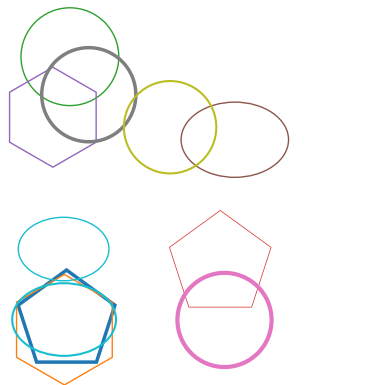[{"shape": "pentagon", "thickness": 2.5, "radius": 0.66, "center": [0.173, 0.166]}, {"shape": "hexagon", "thickness": 1, "radius": 0.72, "center": [0.167, 0.144]}, {"shape": "circle", "thickness": 1, "radius": 0.63, "center": [0.182, 0.853]}, {"shape": "pentagon", "thickness": 0.5, "radius": 0.69, "center": [0.572, 0.315]}, {"shape": "hexagon", "thickness": 1, "radius": 0.65, "center": [0.137, 0.696]}, {"shape": "oval", "thickness": 1, "radius": 0.7, "center": [0.61, 0.637]}, {"shape": "circle", "thickness": 3, "radius": 0.61, "center": [0.583, 0.169]}, {"shape": "circle", "thickness": 2.5, "radius": 0.61, "center": [0.231, 0.754]}, {"shape": "circle", "thickness": 1.5, "radius": 0.6, "center": [0.442, 0.67]}, {"shape": "oval", "thickness": 1, "radius": 0.59, "center": [0.165, 0.353]}, {"shape": "oval", "thickness": 1.5, "radius": 0.67, "center": [0.166, 0.17]}]